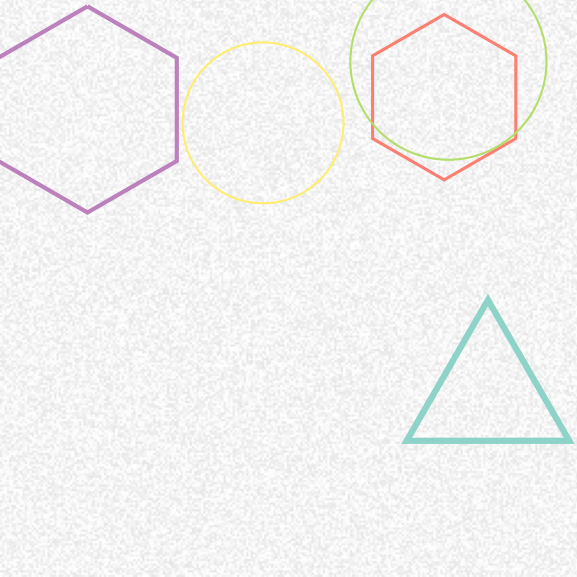[{"shape": "triangle", "thickness": 3, "radius": 0.81, "center": [0.845, 0.317]}, {"shape": "hexagon", "thickness": 1.5, "radius": 0.72, "center": [0.769, 0.831]}, {"shape": "circle", "thickness": 1, "radius": 0.85, "center": [0.777, 0.892]}, {"shape": "hexagon", "thickness": 2, "radius": 0.89, "center": [0.152, 0.81]}, {"shape": "circle", "thickness": 1, "radius": 0.7, "center": [0.456, 0.786]}]